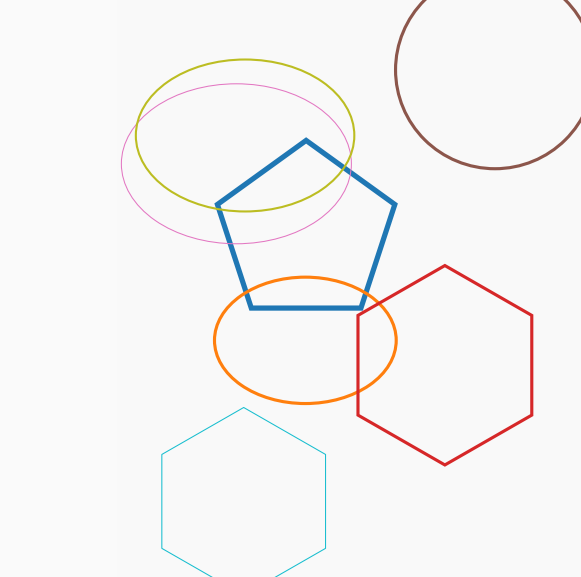[{"shape": "pentagon", "thickness": 2.5, "radius": 0.8, "center": [0.527, 0.595]}, {"shape": "oval", "thickness": 1.5, "radius": 0.78, "center": [0.525, 0.41]}, {"shape": "hexagon", "thickness": 1.5, "radius": 0.86, "center": [0.765, 0.367]}, {"shape": "circle", "thickness": 1.5, "radius": 0.86, "center": [0.852, 0.878]}, {"shape": "oval", "thickness": 0.5, "radius": 0.99, "center": [0.407, 0.716]}, {"shape": "oval", "thickness": 1, "radius": 0.94, "center": [0.422, 0.765]}, {"shape": "hexagon", "thickness": 0.5, "radius": 0.81, "center": [0.419, 0.131]}]